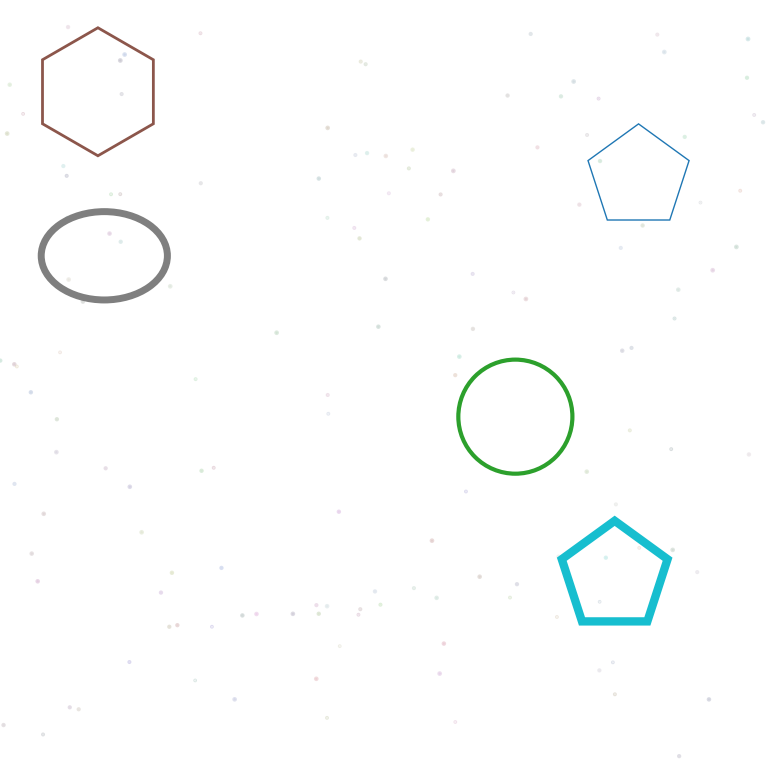[{"shape": "pentagon", "thickness": 0.5, "radius": 0.34, "center": [0.829, 0.77]}, {"shape": "circle", "thickness": 1.5, "radius": 0.37, "center": [0.669, 0.459]}, {"shape": "hexagon", "thickness": 1, "radius": 0.42, "center": [0.127, 0.881]}, {"shape": "oval", "thickness": 2.5, "radius": 0.41, "center": [0.135, 0.668]}, {"shape": "pentagon", "thickness": 3, "radius": 0.36, "center": [0.798, 0.251]}]